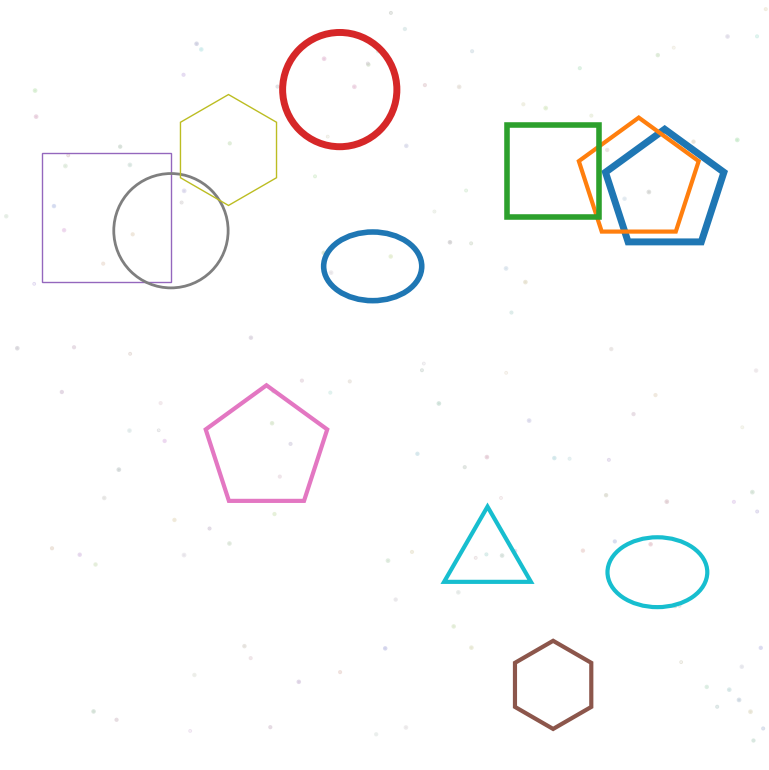[{"shape": "oval", "thickness": 2, "radius": 0.32, "center": [0.484, 0.654]}, {"shape": "pentagon", "thickness": 2.5, "radius": 0.4, "center": [0.863, 0.751]}, {"shape": "pentagon", "thickness": 1.5, "radius": 0.41, "center": [0.83, 0.765]}, {"shape": "square", "thickness": 2, "radius": 0.3, "center": [0.718, 0.778]}, {"shape": "circle", "thickness": 2.5, "radius": 0.37, "center": [0.441, 0.884]}, {"shape": "square", "thickness": 0.5, "radius": 0.42, "center": [0.139, 0.718]}, {"shape": "hexagon", "thickness": 1.5, "radius": 0.29, "center": [0.718, 0.111]}, {"shape": "pentagon", "thickness": 1.5, "radius": 0.41, "center": [0.346, 0.417]}, {"shape": "circle", "thickness": 1, "radius": 0.37, "center": [0.222, 0.7]}, {"shape": "hexagon", "thickness": 0.5, "radius": 0.36, "center": [0.297, 0.805]}, {"shape": "triangle", "thickness": 1.5, "radius": 0.33, "center": [0.633, 0.277]}, {"shape": "oval", "thickness": 1.5, "radius": 0.32, "center": [0.854, 0.257]}]